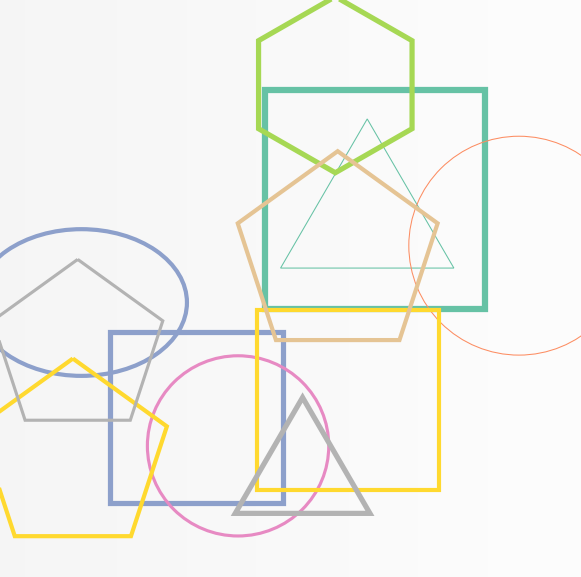[{"shape": "triangle", "thickness": 0.5, "radius": 0.86, "center": [0.632, 0.621]}, {"shape": "square", "thickness": 3, "radius": 0.95, "center": [0.645, 0.654]}, {"shape": "circle", "thickness": 0.5, "radius": 0.95, "center": [0.893, 0.574]}, {"shape": "square", "thickness": 2.5, "radius": 0.74, "center": [0.338, 0.277]}, {"shape": "oval", "thickness": 2, "radius": 0.91, "center": [0.14, 0.475]}, {"shape": "circle", "thickness": 1.5, "radius": 0.78, "center": [0.41, 0.227]}, {"shape": "hexagon", "thickness": 2.5, "radius": 0.76, "center": [0.577, 0.852]}, {"shape": "pentagon", "thickness": 2, "radius": 0.85, "center": [0.125, 0.208]}, {"shape": "square", "thickness": 2, "radius": 0.78, "center": [0.599, 0.307]}, {"shape": "pentagon", "thickness": 2, "radius": 0.9, "center": [0.581, 0.557]}, {"shape": "pentagon", "thickness": 1.5, "radius": 0.77, "center": [0.134, 0.396]}, {"shape": "triangle", "thickness": 2.5, "radius": 0.67, "center": [0.521, 0.177]}]